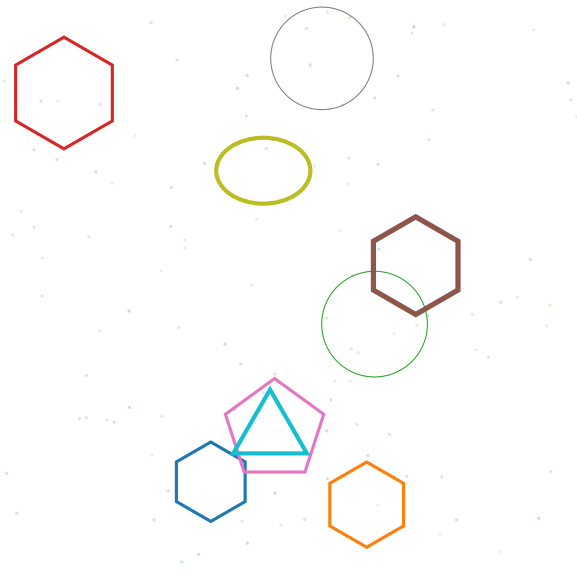[{"shape": "hexagon", "thickness": 1.5, "radius": 0.34, "center": [0.365, 0.165]}, {"shape": "hexagon", "thickness": 1.5, "radius": 0.37, "center": [0.635, 0.125]}, {"shape": "circle", "thickness": 0.5, "radius": 0.46, "center": [0.649, 0.438]}, {"shape": "hexagon", "thickness": 1.5, "radius": 0.48, "center": [0.111, 0.838]}, {"shape": "hexagon", "thickness": 2.5, "radius": 0.42, "center": [0.72, 0.539]}, {"shape": "pentagon", "thickness": 1.5, "radius": 0.45, "center": [0.475, 0.254]}, {"shape": "circle", "thickness": 0.5, "radius": 0.44, "center": [0.558, 0.898]}, {"shape": "oval", "thickness": 2, "radius": 0.41, "center": [0.456, 0.704]}, {"shape": "triangle", "thickness": 2, "radius": 0.37, "center": [0.468, 0.251]}]